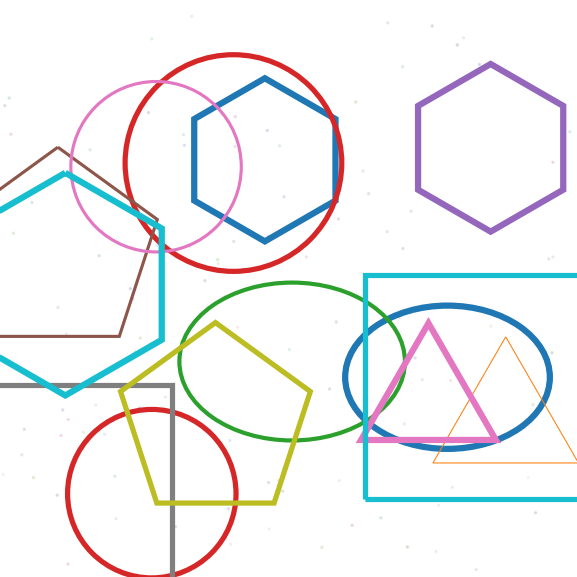[{"shape": "oval", "thickness": 3, "radius": 0.89, "center": [0.775, 0.346]}, {"shape": "hexagon", "thickness": 3, "radius": 0.71, "center": [0.459, 0.722]}, {"shape": "triangle", "thickness": 0.5, "radius": 0.73, "center": [0.876, 0.27]}, {"shape": "oval", "thickness": 2, "radius": 0.98, "center": [0.506, 0.373]}, {"shape": "circle", "thickness": 2.5, "radius": 0.73, "center": [0.263, 0.144]}, {"shape": "circle", "thickness": 2.5, "radius": 0.94, "center": [0.404, 0.717]}, {"shape": "hexagon", "thickness": 3, "radius": 0.73, "center": [0.85, 0.743]}, {"shape": "pentagon", "thickness": 1.5, "radius": 0.91, "center": [0.1, 0.563]}, {"shape": "circle", "thickness": 1.5, "radius": 0.74, "center": [0.27, 0.71]}, {"shape": "triangle", "thickness": 3, "radius": 0.67, "center": [0.742, 0.305]}, {"shape": "square", "thickness": 2.5, "radius": 0.86, "center": [0.125, 0.16]}, {"shape": "pentagon", "thickness": 2.5, "radius": 0.86, "center": [0.373, 0.268]}, {"shape": "hexagon", "thickness": 3, "radius": 0.96, "center": [0.113, 0.507]}, {"shape": "square", "thickness": 2.5, "radius": 0.97, "center": [0.826, 0.329]}]